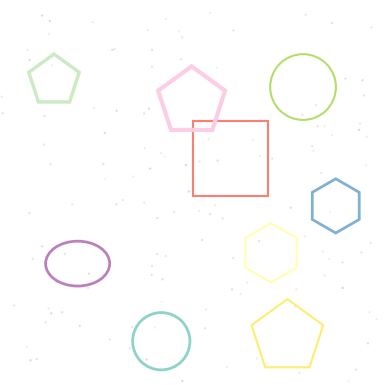[{"shape": "circle", "thickness": 2, "radius": 0.37, "center": [0.419, 0.114]}, {"shape": "hexagon", "thickness": 1.5, "radius": 0.38, "center": [0.704, 0.343]}, {"shape": "square", "thickness": 1.5, "radius": 0.48, "center": [0.599, 0.588]}, {"shape": "hexagon", "thickness": 2, "radius": 0.35, "center": [0.872, 0.465]}, {"shape": "circle", "thickness": 1.5, "radius": 0.43, "center": [0.787, 0.774]}, {"shape": "pentagon", "thickness": 3, "radius": 0.46, "center": [0.498, 0.736]}, {"shape": "oval", "thickness": 2, "radius": 0.42, "center": [0.202, 0.315]}, {"shape": "pentagon", "thickness": 2.5, "radius": 0.34, "center": [0.14, 0.791]}, {"shape": "pentagon", "thickness": 1.5, "radius": 0.49, "center": [0.746, 0.125]}]